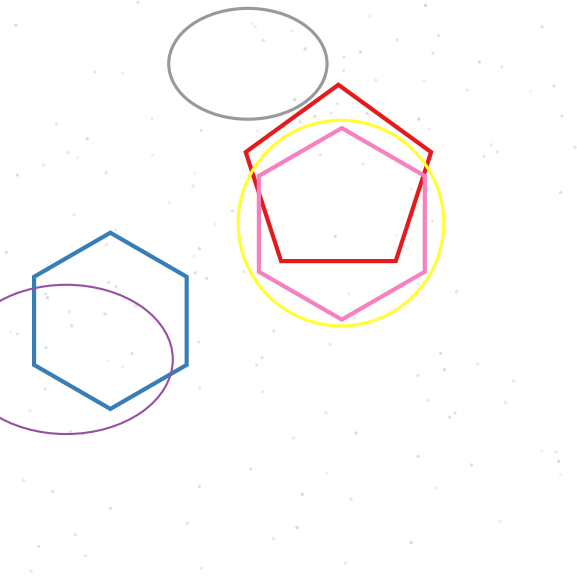[{"shape": "pentagon", "thickness": 2, "radius": 0.84, "center": [0.586, 0.684]}, {"shape": "hexagon", "thickness": 2, "radius": 0.76, "center": [0.191, 0.444]}, {"shape": "oval", "thickness": 1, "radius": 0.92, "center": [0.115, 0.377]}, {"shape": "circle", "thickness": 1.5, "radius": 0.89, "center": [0.59, 0.613]}, {"shape": "hexagon", "thickness": 2, "radius": 0.83, "center": [0.592, 0.612]}, {"shape": "oval", "thickness": 1.5, "radius": 0.69, "center": [0.429, 0.889]}]